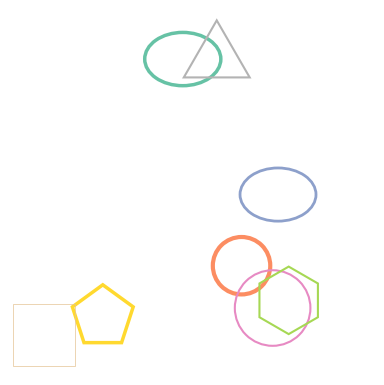[{"shape": "oval", "thickness": 2.5, "radius": 0.49, "center": [0.475, 0.847]}, {"shape": "circle", "thickness": 3, "radius": 0.37, "center": [0.627, 0.31]}, {"shape": "oval", "thickness": 2, "radius": 0.49, "center": [0.722, 0.495]}, {"shape": "circle", "thickness": 1.5, "radius": 0.49, "center": [0.708, 0.2]}, {"shape": "hexagon", "thickness": 1.5, "radius": 0.44, "center": [0.75, 0.22]}, {"shape": "pentagon", "thickness": 2.5, "radius": 0.42, "center": [0.267, 0.177]}, {"shape": "square", "thickness": 0.5, "radius": 0.4, "center": [0.115, 0.13]}, {"shape": "triangle", "thickness": 1.5, "radius": 0.49, "center": [0.563, 0.848]}]